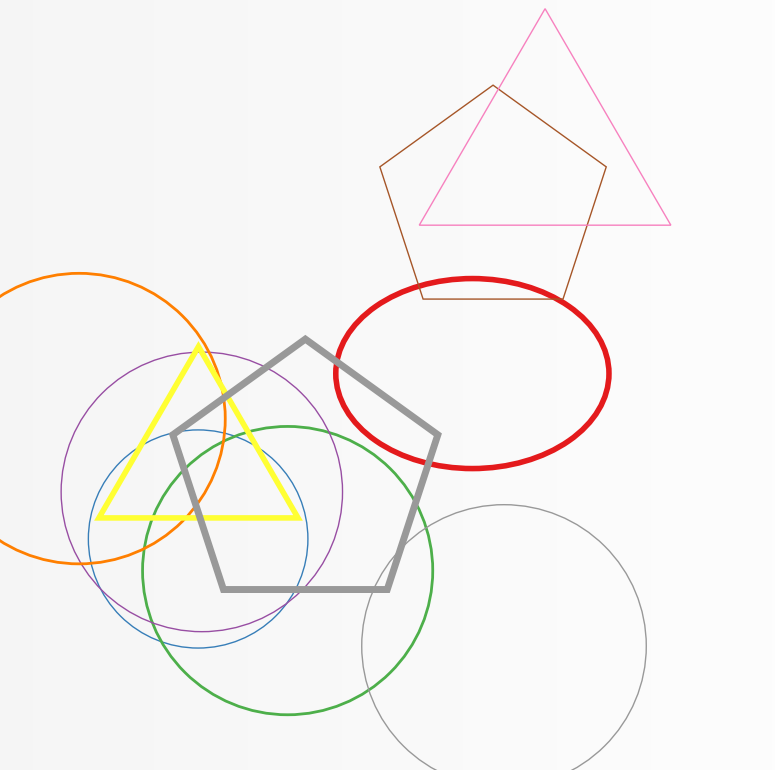[{"shape": "oval", "thickness": 2, "radius": 0.88, "center": [0.61, 0.515]}, {"shape": "circle", "thickness": 0.5, "radius": 0.71, "center": [0.256, 0.3]}, {"shape": "circle", "thickness": 1, "radius": 0.94, "center": [0.371, 0.259]}, {"shape": "circle", "thickness": 0.5, "radius": 0.91, "center": [0.26, 0.361]}, {"shape": "circle", "thickness": 1, "radius": 0.94, "center": [0.102, 0.456]}, {"shape": "triangle", "thickness": 2, "radius": 0.74, "center": [0.256, 0.402]}, {"shape": "pentagon", "thickness": 0.5, "radius": 0.77, "center": [0.636, 0.736]}, {"shape": "triangle", "thickness": 0.5, "radius": 0.94, "center": [0.703, 0.801]}, {"shape": "circle", "thickness": 0.5, "radius": 0.92, "center": [0.65, 0.161]}, {"shape": "pentagon", "thickness": 2.5, "radius": 0.9, "center": [0.394, 0.38]}]